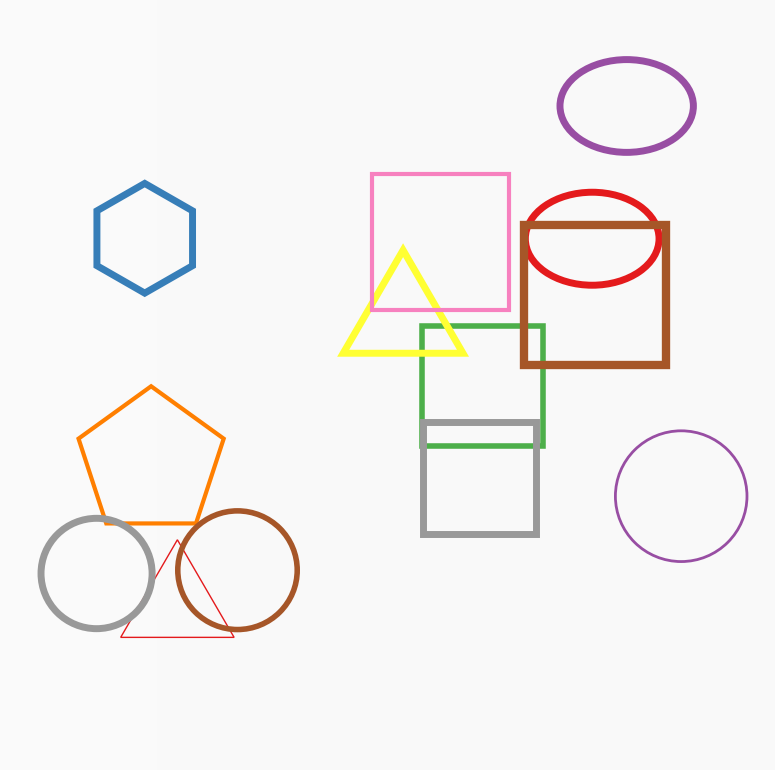[{"shape": "oval", "thickness": 2.5, "radius": 0.43, "center": [0.764, 0.69]}, {"shape": "triangle", "thickness": 0.5, "radius": 0.42, "center": [0.229, 0.215]}, {"shape": "hexagon", "thickness": 2.5, "radius": 0.36, "center": [0.187, 0.691]}, {"shape": "square", "thickness": 2, "radius": 0.39, "center": [0.623, 0.498]}, {"shape": "oval", "thickness": 2.5, "radius": 0.43, "center": [0.809, 0.862]}, {"shape": "circle", "thickness": 1, "radius": 0.42, "center": [0.879, 0.356]}, {"shape": "pentagon", "thickness": 1.5, "radius": 0.49, "center": [0.195, 0.4]}, {"shape": "triangle", "thickness": 2.5, "radius": 0.45, "center": [0.52, 0.586]}, {"shape": "square", "thickness": 3, "radius": 0.46, "center": [0.768, 0.617]}, {"shape": "circle", "thickness": 2, "radius": 0.39, "center": [0.306, 0.259]}, {"shape": "square", "thickness": 1.5, "radius": 0.44, "center": [0.569, 0.685]}, {"shape": "circle", "thickness": 2.5, "radius": 0.36, "center": [0.125, 0.255]}, {"shape": "square", "thickness": 2.5, "radius": 0.36, "center": [0.619, 0.379]}]